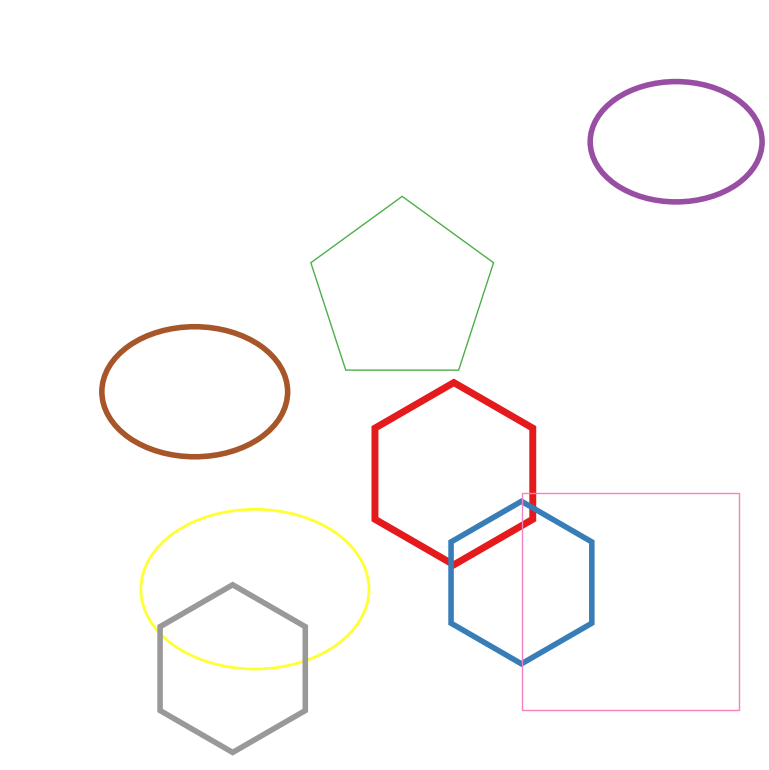[{"shape": "hexagon", "thickness": 2.5, "radius": 0.59, "center": [0.589, 0.385]}, {"shape": "hexagon", "thickness": 2, "radius": 0.53, "center": [0.677, 0.243]}, {"shape": "pentagon", "thickness": 0.5, "radius": 0.62, "center": [0.522, 0.62]}, {"shape": "oval", "thickness": 2, "radius": 0.56, "center": [0.878, 0.816]}, {"shape": "oval", "thickness": 1, "radius": 0.74, "center": [0.331, 0.235]}, {"shape": "oval", "thickness": 2, "radius": 0.6, "center": [0.253, 0.491]}, {"shape": "square", "thickness": 0.5, "radius": 0.71, "center": [0.819, 0.219]}, {"shape": "hexagon", "thickness": 2, "radius": 0.54, "center": [0.302, 0.132]}]